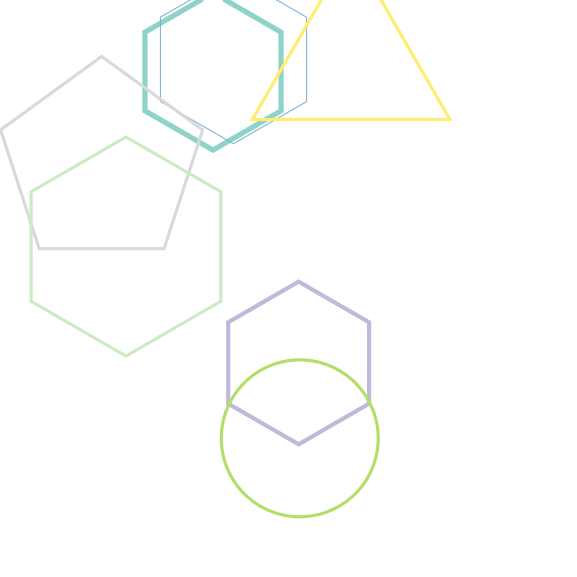[{"shape": "hexagon", "thickness": 2.5, "radius": 0.68, "center": [0.369, 0.875]}, {"shape": "hexagon", "thickness": 2, "radius": 0.7, "center": [0.517, 0.371]}, {"shape": "hexagon", "thickness": 0.5, "radius": 0.73, "center": [0.404, 0.896]}, {"shape": "circle", "thickness": 1.5, "radius": 0.68, "center": [0.519, 0.24]}, {"shape": "pentagon", "thickness": 1.5, "radius": 0.92, "center": [0.176, 0.717]}, {"shape": "hexagon", "thickness": 1.5, "radius": 0.95, "center": [0.218, 0.572]}, {"shape": "triangle", "thickness": 1.5, "radius": 0.99, "center": [0.608, 0.891]}]